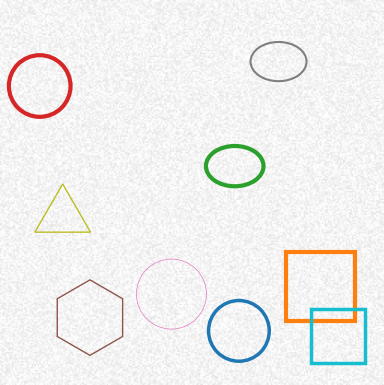[{"shape": "circle", "thickness": 2.5, "radius": 0.39, "center": [0.621, 0.141]}, {"shape": "square", "thickness": 3, "radius": 0.45, "center": [0.833, 0.256]}, {"shape": "oval", "thickness": 3, "radius": 0.37, "center": [0.61, 0.569]}, {"shape": "circle", "thickness": 3, "radius": 0.4, "center": [0.103, 0.777]}, {"shape": "hexagon", "thickness": 1, "radius": 0.49, "center": [0.234, 0.175]}, {"shape": "circle", "thickness": 0.5, "radius": 0.45, "center": [0.445, 0.236]}, {"shape": "oval", "thickness": 1.5, "radius": 0.36, "center": [0.723, 0.84]}, {"shape": "triangle", "thickness": 1, "radius": 0.42, "center": [0.163, 0.439]}, {"shape": "square", "thickness": 2.5, "radius": 0.35, "center": [0.879, 0.127]}]